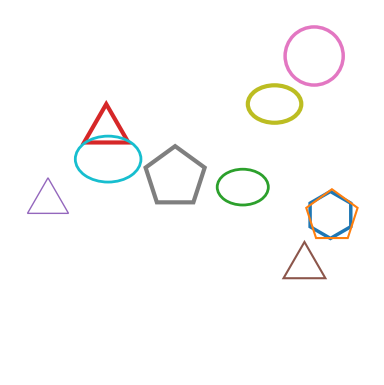[{"shape": "hexagon", "thickness": 2.5, "radius": 0.31, "center": [0.858, 0.442]}, {"shape": "pentagon", "thickness": 1.5, "radius": 0.35, "center": [0.862, 0.438]}, {"shape": "oval", "thickness": 2, "radius": 0.33, "center": [0.631, 0.514]}, {"shape": "triangle", "thickness": 3, "radius": 0.33, "center": [0.276, 0.663]}, {"shape": "triangle", "thickness": 1, "radius": 0.31, "center": [0.125, 0.477]}, {"shape": "triangle", "thickness": 1.5, "radius": 0.31, "center": [0.791, 0.309]}, {"shape": "circle", "thickness": 2.5, "radius": 0.38, "center": [0.816, 0.855]}, {"shape": "pentagon", "thickness": 3, "radius": 0.4, "center": [0.455, 0.54]}, {"shape": "oval", "thickness": 3, "radius": 0.35, "center": [0.713, 0.73]}, {"shape": "oval", "thickness": 2, "radius": 0.43, "center": [0.281, 0.587]}]